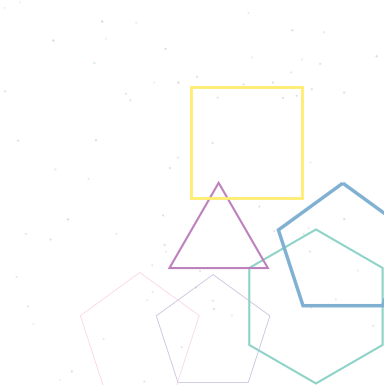[{"shape": "hexagon", "thickness": 1.5, "radius": 1.0, "center": [0.821, 0.204]}, {"shape": "pentagon", "thickness": 0.5, "radius": 0.78, "center": [0.554, 0.132]}, {"shape": "pentagon", "thickness": 2.5, "radius": 0.88, "center": [0.89, 0.348]}, {"shape": "pentagon", "thickness": 0.5, "radius": 0.81, "center": [0.363, 0.13]}, {"shape": "triangle", "thickness": 1.5, "radius": 0.74, "center": [0.568, 0.378]}, {"shape": "square", "thickness": 2, "radius": 0.72, "center": [0.64, 0.63]}]